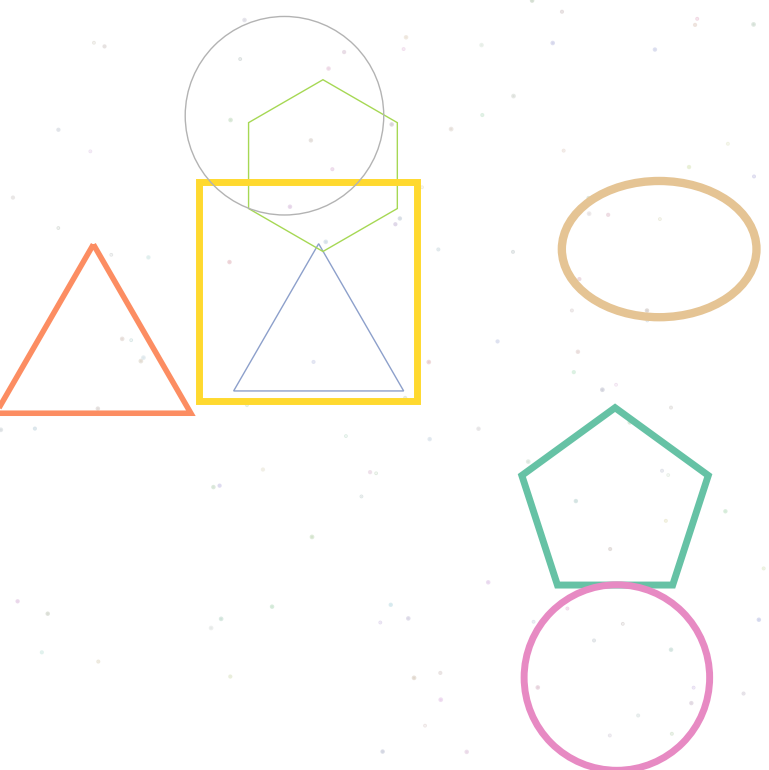[{"shape": "pentagon", "thickness": 2.5, "radius": 0.64, "center": [0.799, 0.343]}, {"shape": "triangle", "thickness": 2, "radius": 0.73, "center": [0.121, 0.536]}, {"shape": "triangle", "thickness": 0.5, "radius": 0.64, "center": [0.414, 0.556]}, {"shape": "circle", "thickness": 2.5, "radius": 0.6, "center": [0.801, 0.12]}, {"shape": "hexagon", "thickness": 0.5, "radius": 0.56, "center": [0.419, 0.785]}, {"shape": "square", "thickness": 2.5, "radius": 0.71, "center": [0.4, 0.621]}, {"shape": "oval", "thickness": 3, "radius": 0.63, "center": [0.856, 0.677]}, {"shape": "circle", "thickness": 0.5, "radius": 0.64, "center": [0.369, 0.85]}]